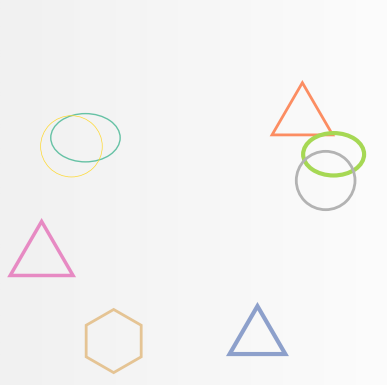[{"shape": "oval", "thickness": 1, "radius": 0.45, "center": [0.221, 0.642]}, {"shape": "triangle", "thickness": 2, "radius": 0.45, "center": [0.78, 0.695]}, {"shape": "triangle", "thickness": 3, "radius": 0.41, "center": [0.664, 0.122]}, {"shape": "triangle", "thickness": 2.5, "radius": 0.47, "center": [0.107, 0.331]}, {"shape": "oval", "thickness": 3, "radius": 0.39, "center": [0.861, 0.599]}, {"shape": "circle", "thickness": 0.5, "radius": 0.4, "center": [0.184, 0.62]}, {"shape": "hexagon", "thickness": 2, "radius": 0.41, "center": [0.293, 0.114]}, {"shape": "circle", "thickness": 2, "radius": 0.38, "center": [0.84, 0.531]}]